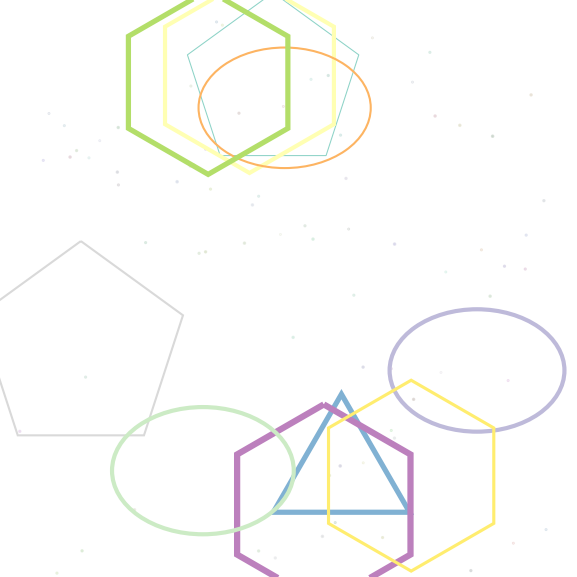[{"shape": "pentagon", "thickness": 0.5, "radius": 0.78, "center": [0.473, 0.856]}, {"shape": "hexagon", "thickness": 2, "radius": 0.84, "center": [0.432, 0.868]}, {"shape": "oval", "thickness": 2, "radius": 0.76, "center": [0.826, 0.358]}, {"shape": "triangle", "thickness": 2.5, "radius": 0.68, "center": [0.591, 0.18]}, {"shape": "oval", "thickness": 1, "radius": 0.75, "center": [0.493, 0.812]}, {"shape": "hexagon", "thickness": 2.5, "radius": 0.8, "center": [0.36, 0.857]}, {"shape": "pentagon", "thickness": 1, "radius": 0.93, "center": [0.14, 0.396]}, {"shape": "hexagon", "thickness": 3, "radius": 0.87, "center": [0.561, 0.126]}, {"shape": "oval", "thickness": 2, "radius": 0.79, "center": [0.351, 0.184]}, {"shape": "hexagon", "thickness": 1.5, "radius": 0.83, "center": [0.712, 0.175]}]